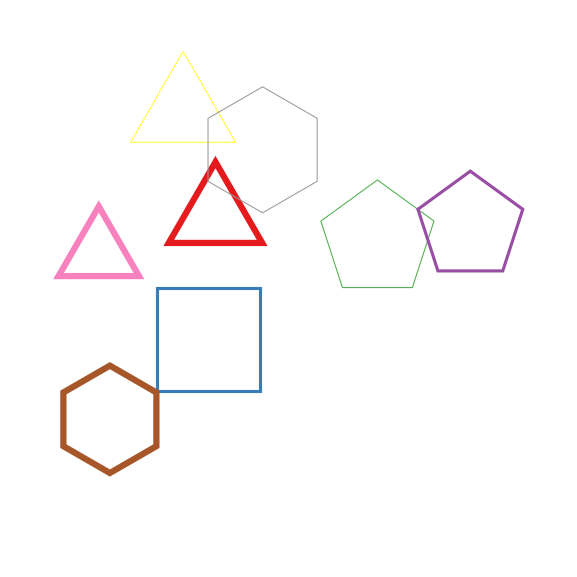[{"shape": "triangle", "thickness": 3, "radius": 0.47, "center": [0.373, 0.625]}, {"shape": "square", "thickness": 1.5, "radius": 0.44, "center": [0.361, 0.412]}, {"shape": "pentagon", "thickness": 0.5, "radius": 0.52, "center": [0.654, 0.584]}, {"shape": "pentagon", "thickness": 1.5, "radius": 0.48, "center": [0.814, 0.607]}, {"shape": "triangle", "thickness": 0.5, "radius": 0.52, "center": [0.317, 0.805]}, {"shape": "hexagon", "thickness": 3, "radius": 0.46, "center": [0.19, 0.273]}, {"shape": "triangle", "thickness": 3, "radius": 0.4, "center": [0.171, 0.561]}, {"shape": "hexagon", "thickness": 0.5, "radius": 0.55, "center": [0.455, 0.74]}]